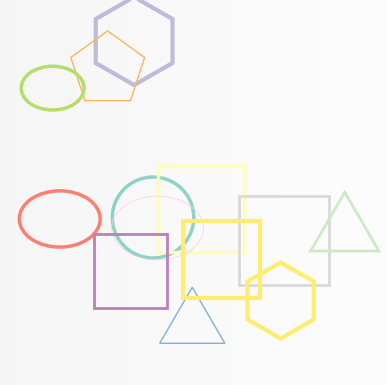[{"shape": "circle", "thickness": 2.5, "radius": 0.53, "center": [0.395, 0.435]}, {"shape": "square", "thickness": 2.5, "radius": 0.56, "center": [0.519, 0.457]}, {"shape": "hexagon", "thickness": 3, "radius": 0.57, "center": [0.346, 0.893]}, {"shape": "oval", "thickness": 2.5, "radius": 0.52, "center": [0.154, 0.431]}, {"shape": "triangle", "thickness": 1, "radius": 0.49, "center": [0.496, 0.157]}, {"shape": "pentagon", "thickness": 1, "radius": 0.5, "center": [0.278, 0.82]}, {"shape": "oval", "thickness": 2.5, "radius": 0.41, "center": [0.136, 0.771]}, {"shape": "oval", "thickness": 0.5, "radius": 0.59, "center": [0.407, 0.408]}, {"shape": "square", "thickness": 2, "radius": 0.58, "center": [0.733, 0.375]}, {"shape": "square", "thickness": 2, "radius": 0.48, "center": [0.337, 0.296]}, {"shape": "triangle", "thickness": 2, "radius": 0.51, "center": [0.89, 0.399]}, {"shape": "square", "thickness": 3, "radius": 0.5, "center": [0.571, 0.326]}, {"shape": "hexagon", "thickness": 3, "radius": 0.49, "center": [0.724, 0.22]}]